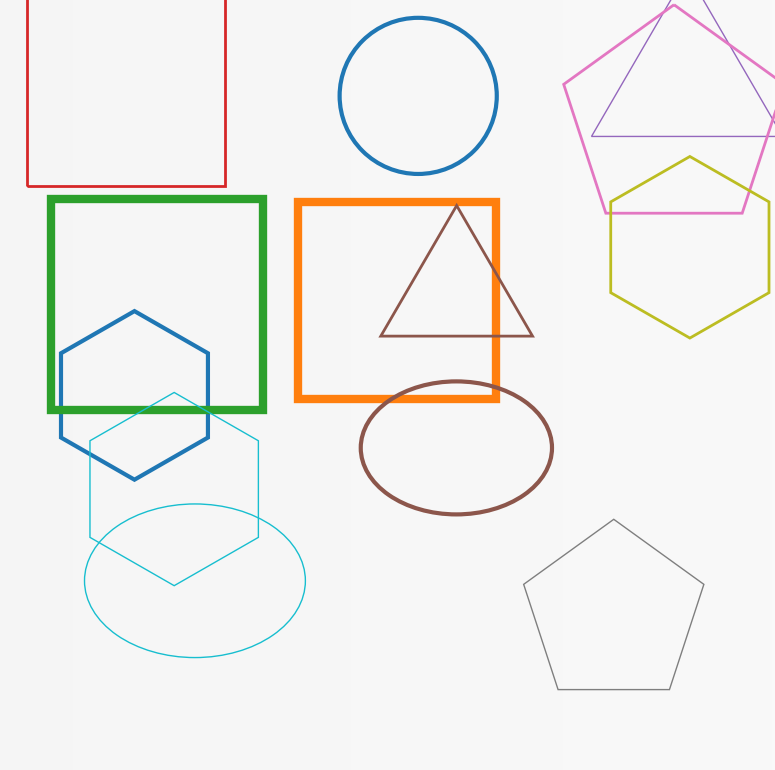[{"shape": "circle", "thickness": 1.5, "radius": 0.51, "center": [0.54, 0.875]}, {"shape": "hexagon", "thickness": 1.5, "radius": 0.55, "center": [0.174, 0.486]}, {"shape": "square", "thickness": 3, "radius": 0.64, "center": [0.513, 0.61]}, {"shape": "square", "thickness": 3, "radius": 0.68, "center": [0.203, 0.605]}, {"shape": "square", "thickness": 1, "radius": 0.64, "center": [0.163, 0.885]}, {"shape": "triangle", "thickness": 0.5, "radius": 0.71, "center": [0.887, 0.894]}, {"shape": "triangle", "thickness": 1, "radius": 0.57, "center": [0.589, 0.62]}, {"shape": "oval", "thickness": 1.5, "radius": 0.62, "center": [0.589, 0.418]}, {"shape": "pentagon", "thickness": 1, "radius": 0.75, "center": [0.87, 0.844]}, {"shape": "pentagon", "thickness": 0.5, "radius": 0.61, "center": [0.792, 0.203]}, {"shape": "hexagon", "thickness": 1, "radius": 0.59, "center": [0.89, 0.679]}, {"shape": "oval", "thickness": 0.5, "radius": 0.71, "center": [0.252, 0.246]}, {"shape": "hexagon", "thickness": 0.5, "radius": 0.63, "center": [0.225, 0.365]}]